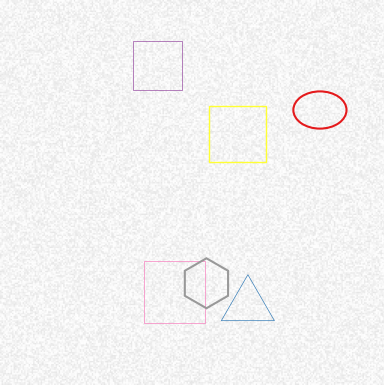[{"shape": "oval", "thickness": 1.5, "radius": 0.35, "center": [0.831, 0.714]}, {"shape": "triangle", "thickness": 0.5, "radius": 0.4, "center": [0.644, 0.207]}, {"shape": "square", "thickness": 0.5, "radius": 0.32, "center": [0.409, 0.83]}, {"shape": "square", "thickness": 1, "radius": 0.37, "center": [0.617, 0.653]}, {"shape": "square", "thickness": 0.5, "radius": 0.4, "center": [0.454, 0.242]}, {"shape": "hexagon", "thickness": 1.5, "radius": 0.32, "center": [0.536, 0.264]}]